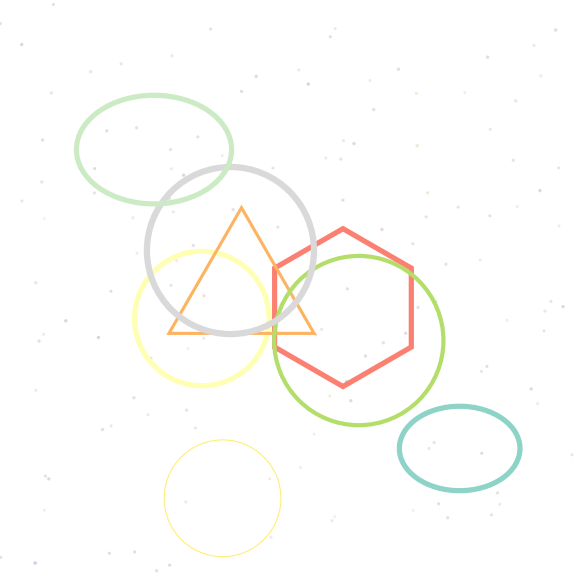[{"shape": "oval", "thickness": 2.5, "radius": 0.52, "center": [0.796, 0.223]}, {"shape": "circle", "thickness": 2.5, "radius": 0.58, "center": [0.35, 0.448]}, {"shape": "hexagon", "thickness": 2.5, "radius": 0.68, "center": [0.594, 0.467]}, {"shape": "triangle", "thickness": 1.5, "radius": 0.73, "center": [0.418, 0.494]}, {"shape": "circle", "thickness": 2, "radius": 0.73, "center": [0.621, 0.409]}, {"shape": "circle", "thickness": 3, "radius": 0.72, "center": [0.399, 0.565]}, {"shape": "oval", "thickness": 2.5, "radius": 0.67, "center": [0.267, 0.74]}, {"shape": "circle", "thickness": 0.5, "radius": 0.51, "center": [0.385, 0.136]}]